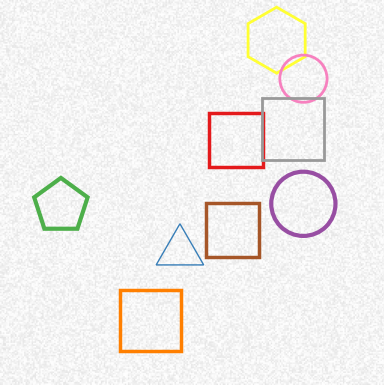[{"shape": "square", "thickness": 2.5, "radius": 0.35, "center": [0.613, 0.637]}, {"shape": "triangle", "thickness": 1, "radius": 0.36, "center": [0.467, 0.348]}, {"shape": "pentagon", "thickness": 3, "radius": 0.36, "center": [0.158, 0.465]}, {"shape": "circle", "thickness": 3, "radius": 0.42, "center": [0.788, 0.471]}, {"shape": "square", "thickness": 2.5, "radius": 0.4, "center": [0.392, 0.167]}, {"shape": "hexagon", "thickness": 2, "radius": 0.43, "center": [0.719, 0.896]}, {"shape": "square", "thickness": 2.5, "radius": 0.35, "center": [0.604, 0.403]}, {"shape": "circle", "thickness": 2, "radius": 0.31, "center": [0.788, 0.796]}, {"shape": "square", "thickness": 2, "radius": 0.4, "center": [0.761, 0.665]}]